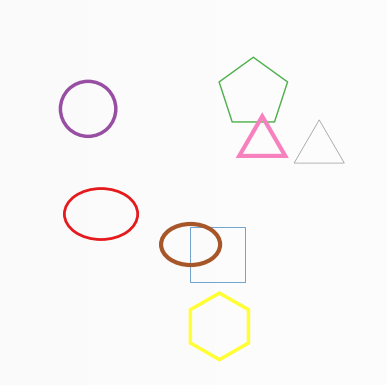[{"shape": "oval", "thickness": 2, "radius": 0.47, "center": [0.261, 0.444]}, {"shape": "square", "thickness": 0.5, "radius": 0.35, "center": [0.56, 0.34]}, {"shape": "pentagon", "thickness": 1, "radius": 0.46, "center": [0.654, 0.758]}, {"shape": "circle", "thickness": 2.5, "radius": 0.36, "center": [0.227, 0.717]}, {"shape": "hexagon", "thickness": 2.5, "radius": 0.43, "center": [0.566, 0.152]}, {"shape": "oval", "thickness": 3, "radius": 0.38, "center": [0.492, 0.365]}, {"shape": "triangle", "thickness": 3, "radius": 0.34, "center": [0.677, 0.629]}, {"shape": "triangle", "thickness": 0.5, "radius": 0.37, "center": [0.824, 0.614]}]